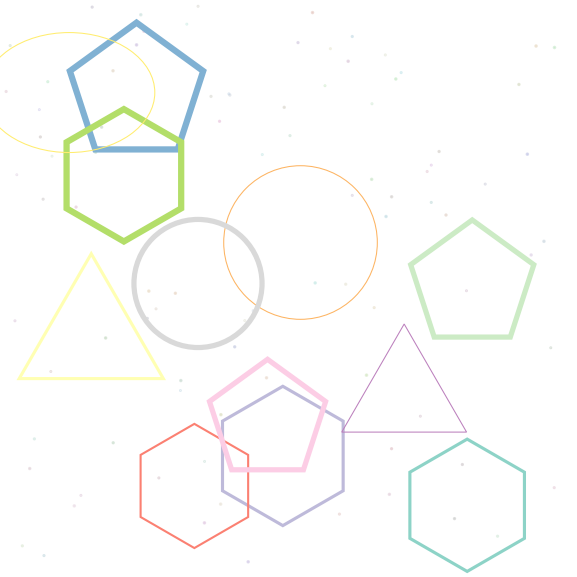[{"shape": "hexagon", "thickness": 1.5, "radius": 0.57, "center": [0.809, 0.124]}, {"shape": "triangle", "thickness": 1.5, "radius": 0.72, "center": [0.158, 0.416]}, {"shape": "hexagon", "thickness": 1.5, "radius": 0.6, "center": [0.49, 0.21]}, {"shape": "hexagon", "thickness": 1, "radius": 0.54, "center": [0.337, 0.158]}, {"shape": "pentagon", "thickness": 3, "radius": 0.61, "center": [0.236, 0.839]}, {"shape": "circle", "thickness": 0.5, "radius": 0.66, "center": [0.52, 0.579]}, {"shape": "hexagon", "thickness": 3, "radius": 0.57, "center": [0.215, 0.696]}, {"shape": "pentagon", "thickness": 2.5, "radius": 0.53, "center": [0.463, 0.271]}, {"shape": "circle", "thickness": 2.5, "radius": 0.55, "center": [0.343, 0.508]}, {"shape": "triangle", "thickness": 0.5, "radius": 0.62, "center": [0.7, 0.313]}, {"shape": "pentagon", "thickness": 2.5, "radius": 0.56, "center": [0.818, 0.506]}, {"shape": "oval", "thickness": 0.5, "radius": 0.74, "center": [0.12, 0.839]}]